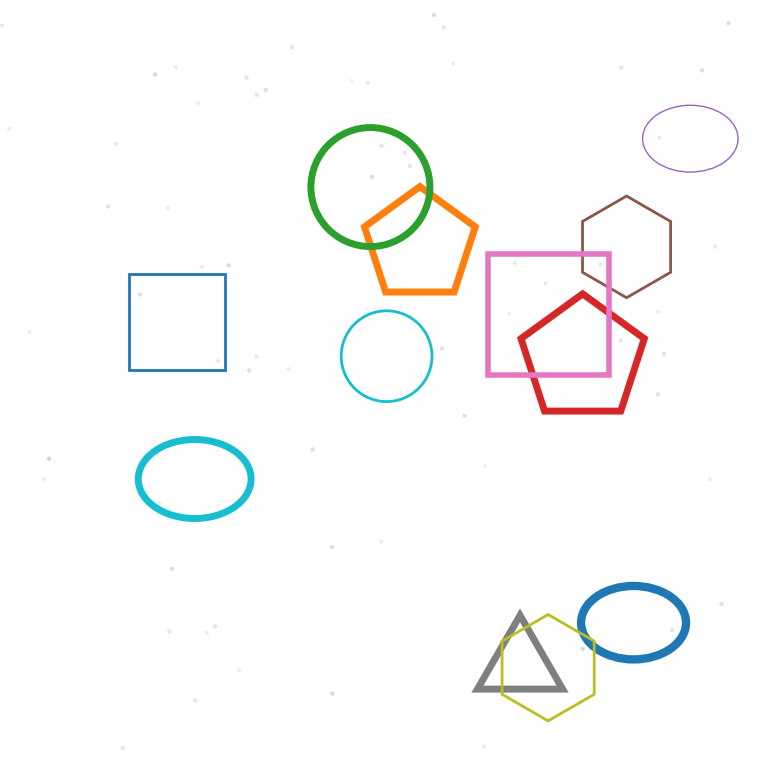[{"shape": "square", "thickness": 1, "radius": 0.31, "center": [0.229, 0.581]}, {"shape": "oval", "thickness": 3, "radius": 0.34, "center": [0.823, 0.191]}, {"shape": "pentagon", "thickness": 2.5, "radius": 0.38, "center": [0.545, 0.682]}, {"shape": "circle", "thickness": 2.5, "radius": 0.39, "center": [0.481, 0.757]}, {"shape": "pentagon", "thickness": 2.5, "radius": 0.42, "center": [0.757, 0.534]}, {"shape": "oval", "thickness": 0.5, "radius": 0.31, "center": [0.897, 0.82]}, {"shape": "hexagon", "thickness": 1, "radius": 0.33, "center": [0.814, 0.679]}, {"shape": "square", "thickness": 2, "radius": 0.39, "center": [0.712, 0.592]}, {"shape": "triangle", "thickness": 2.5, "radius": 0.32, "center": [0.675, 0.137]}, {"shape": "hexagon", "thickness": 1, "radius": 0.35, "center": [0.712, 0.133]}, {"shape": "circle", "thickness": 1, "radius": 0.29, "center": [0.502, 0.537]}, {"shape": "oval", "thickness": 2.5, "radius": 0.37, "center": [0.253, 0.378]}]